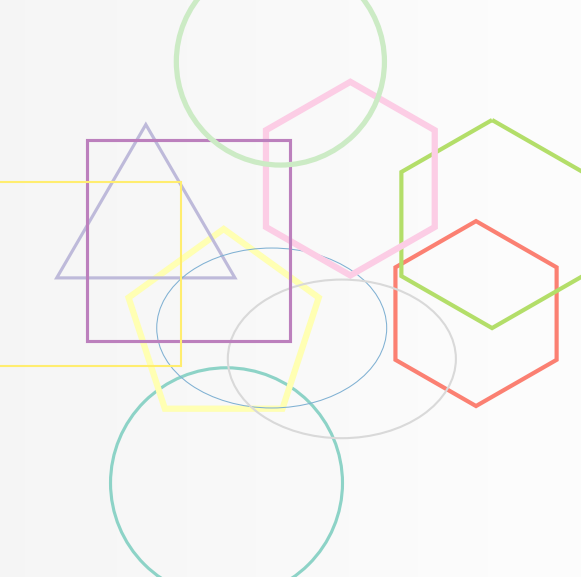[{"shape": "circle", "thickness": 1.5, "radius": 1.0, "center": [0.39, 0.163]}, {"shape": "pentagon", "thickness": 3, "radius": 0.86, "center": [0.385, 0.431]}, {"shape": "triangle", "thickness": 1.5, "radius": 0.89, "center": [0.251, 0.606]}, {"shape": "hexagon", "thickness": 2, "radius": 0.8, "center": [0.819, 0.456]}, {"shape": "oval", "thickness": 0.5, "radius": 0.99, "center": [0.467, 0.431]}, {"shape": "hexagon", "thickness": 2, "radius": 0.9, "center": [0.847, 0.611]}, {"shape": "hexagon", "thickness": 3, "radius": 0.84, "center": [0.603, 0.69]}, {"shape": "oval", "thickness": 1, "radius": 0.98, "center": [0.588, 0.378]}, {"shape": "square", "thickness": 1.5, "radius": 0.87, "center": [0.324, 0.583]}, {"shape": "circle", "thickness": 2.5, "radius": 0.9, "center": [0.482, 0.892]}, {"shape": "square", "thickness": 1, "radius": 0.8, "center": [0.151, 0.525]}]